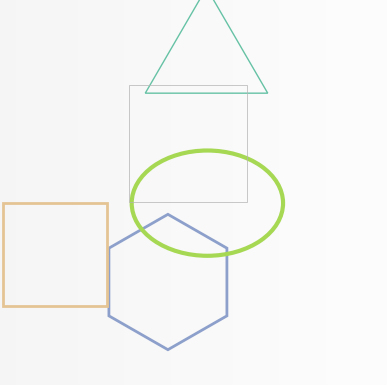[{"shape": "triangle", "thickness": 1, "radius": 0.91, "center": [0.533, 0.849]}, {"shape": "hexagon", "thickness": 2, "radius": 0.88, "center": [0.433, 0.268]}, {"shape": "oval", "thickness": 3, "radius": 0.98, "center": [0.535, 0.472]}, {"shape": "square", "thickness": 2, "radius": 0.67, "center": [0.141, 0.34]}, {"shape": "square", "thickness": 0.5, "radius": 0.76, "center": [0.485, 0.628]}]